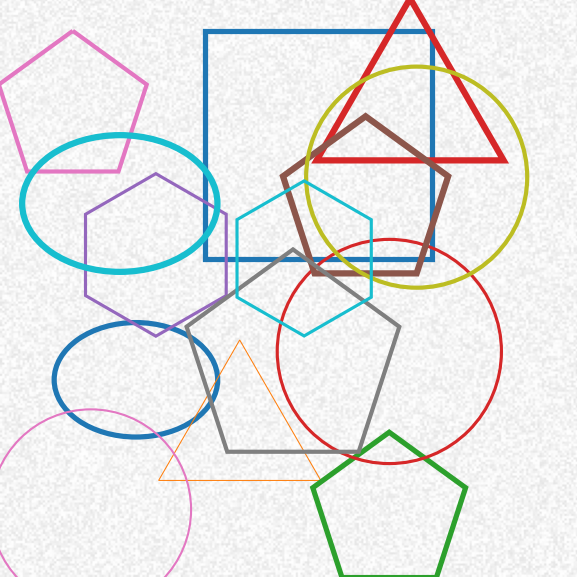[{"shape": "square", "thickness": 2.5, "radius": 0.98, "center": [0.552, 0.748]}, {"shape": "oval", "thickness": 2.5, "radius": 0.71, "center": [0.235, 0.341]}, {"shape": "triangle", "thickness": 0.5, "radius": 0.81, "center": [0.415, 0.248]}, {"shape": "pentagon", "thickness": 2.5, "radius": 0.7, "center": [0.674, 0.112]}, {"shape": "triangle", "thickness": 3, "radius": 0.93, "center": [0.71, 0.815]}, {"shape": "circle", "thickness": 1.5, "radius": 0.97, "center": [0.674, 0.391]}, {"shape": "hexagon", "thickness": 1.5, "radius": 0.7, "center": [0.27, 0.558]}, {"shape": "pentagon", "thickness": 3, "radius": 0.75, "center": [0.633, 0.647]}, {"shape": "circle", "thickness": 1, "radius": 0.87, "center": [0.157, 0.117]}, {"shape": "pentagon", "thickness": 2, "radius": 0.67, "center": [0.126, 0.811]}, {"shape": "pentagon", "thickness": 2, "radius": 0.97, "center": [0.507, 0.374]}, {"shape": "circle", "thickness": 2, "radius": 0.96, "center": [0.722, 0.692]}, {"shape": "hexagon", "thickness": 1.5, "radius": 0.67, "center": [0.527, 0.552]}, {"shape": "oval", "thickness": 3, "radius": 0.85, "center": [0.207, 0.647]}]